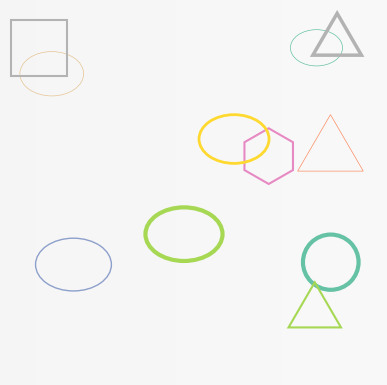[{"shape": "circle", "thickness": 3, "radius": 0.36, "center": [0.854, 0.319]}, {"shape": "oval", "thickness": 0.5, "radius": 0.34, "center": [0.817, 0.876]}, {"shape": "triangle", "thickness": 0.5, "radius": 0.49, "center": [0.853, 0.604]}, {"shape": "oval", "thickness": 1, "radius": 0.49, "center": [0.19, 0.313]}, {"shape": "hexagon", "thickness": 1.5, "radius": 0.36, "center": [0.693, 0.594]}, {"shape": "triangle", "thickness": 1.5, "radius": 0.39, "center": [0.812, 0.189]}, {"shape": "oval", "thickness": 3, "radius": 0.5, "center": [0.475, 0.392]}, {"shape": "oval", "thickness": 2, "radius": 0.45, "center": [0.604, 0.639]}, {"shape": "oval", "thickness": 0.5, "radius": 0.41, "center": [0.134, 0.808]}, {"shape": "square", "thickness": 1.5, "radius": 0.36, "center": [0.101, 0.875]}, {"shape": "triangle", "thickness": 2.5, "radius": 0.36, "center": [0.87, 0.893]}]